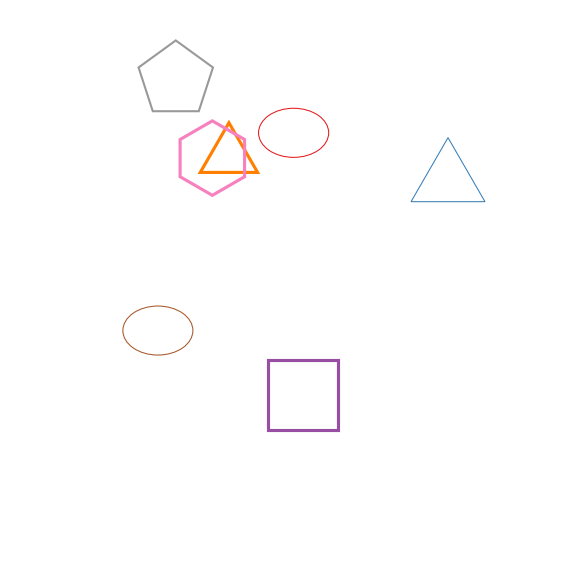[{"shape": "oval", "thickness": 0.5, "radius": 0.3, "center": [0.508, 0.769]}, {"shape": "triangle", "thickness": 0.5, "radius": 0.37, "center": [0.776, 0.687]}, {"shape": "square", "thickness": 1.5, "radius": 0.3, "center": [0.525, 0.315]}, {"shape": "triangle", "thickness": 1.5, "radius": 0.29, "center": [0.396, 0.729]}, {"shape": "oval", "thickness": 0.5, "radius": 0.3, "center": [0.273, 0.427]}, {"shape": "hexagon", "thickness": 1.5, "radius": 0.32, "center": [0.368, 0.725]}, {"shape": "pentagon", "thickness": 1, "radius": 0.34, "center": [0.304, 0.861]}]